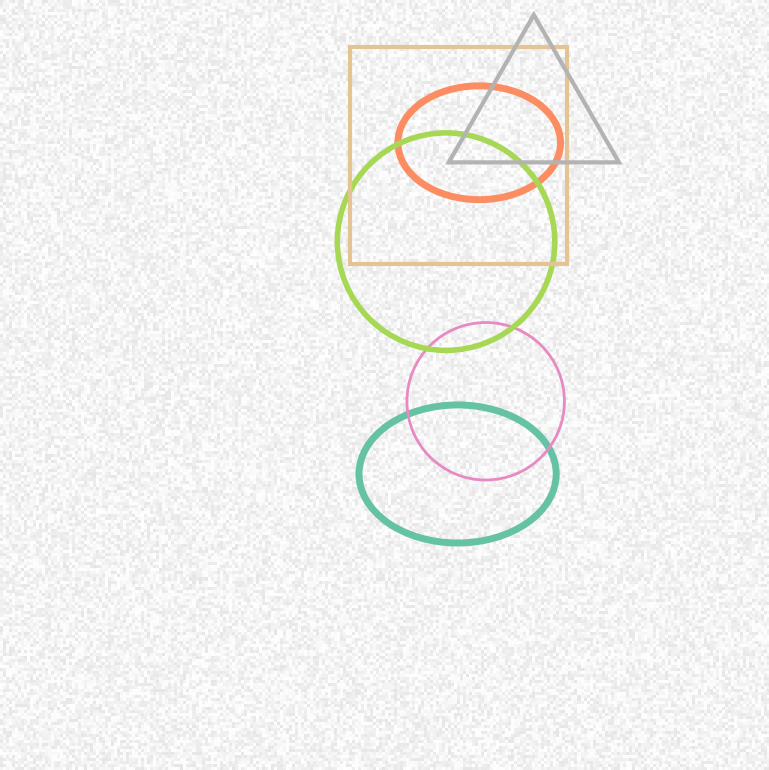[{"shape": "oval", "thickness": 2.5, "radius": 0.64, "center": [0.594, 0.384]}, {"shape": "oval", "thickness": 2.5, "radius": 0.53, "center": [0.622, 0.815]}, {"shape": "circle", "thickness": 1, "radius": 0.51, "center": [0.631, 0.479]}, {"shape": "circle", "thickness": 2, "radius": 0.71, "center": [0.579, 0.686]}, {"shape": "square", "thickness": 1.5, "radius": 0.7, "center": [0.596, 0.798]}, {"shape": "triangle", "thickness": 1.5, "radius": 0.64, "center": [0.693, 0.853]}]